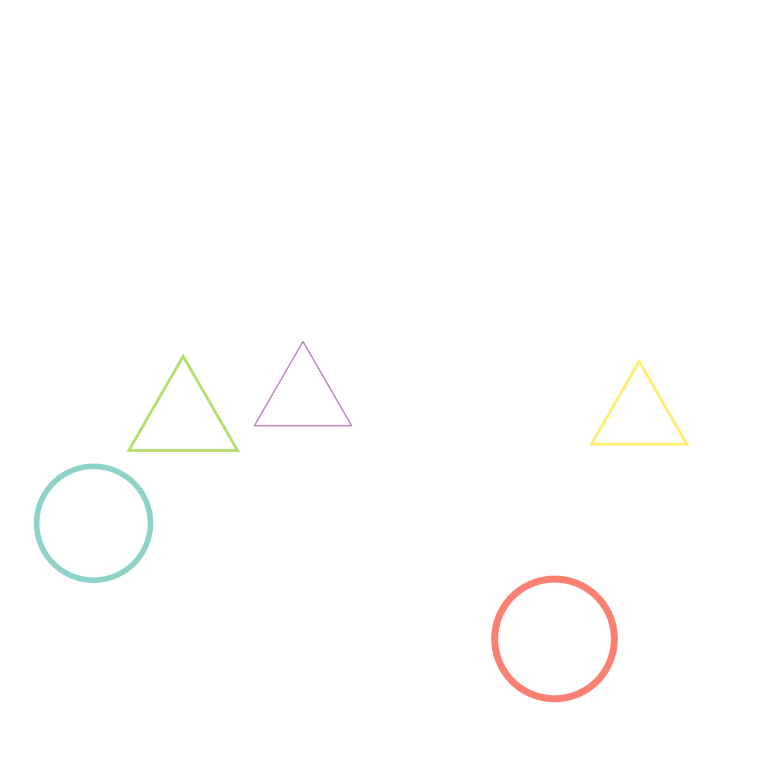[{"shape": "circle", "thickness": 2, "radius": 0.37, "center": [0.121, 0.32]}, {"shape": "circle", "thickness": 2.5, "radius": 0.39, "center": [0.72, 0.17]}, {"shape": "triangle", "thickness": 1, "radius": 0.41, "center": [0.238, 0.456]}, {"shape": "triangle", "thickness": 0.5, "radius": 0.36, "center": [0.394, 0.484]}, {"shape": "triangle", "thickness": 1, "radius": 0.36, "center": [0.83, 0.459]}]